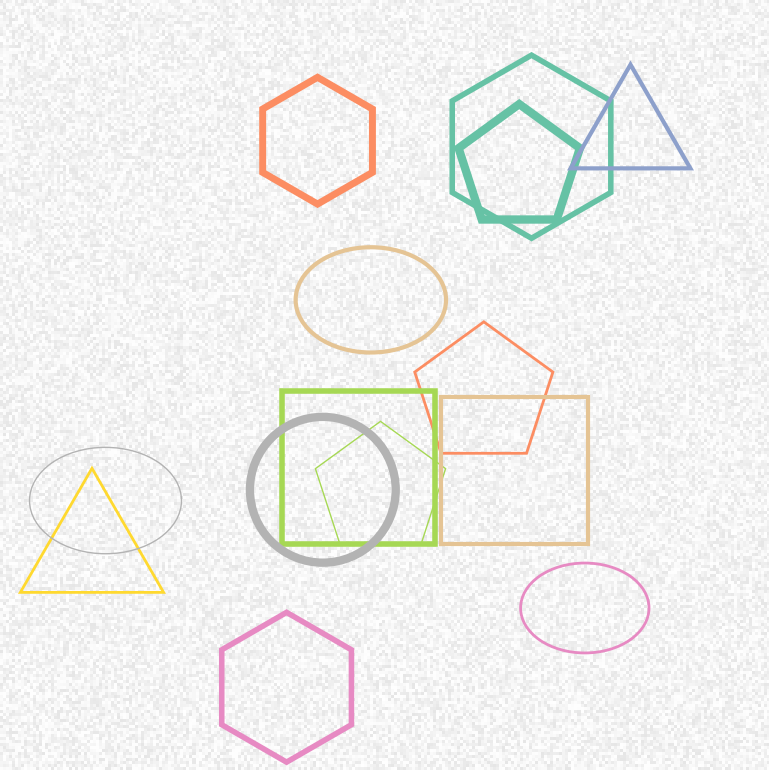[{"shape": "hexagon", "thickness": 2, "radius": 0.59, "center": [0.69, 0.809]}, {"shape": "pentagon", "thickness": 3, "radius": 0.41, "center": [0.674, 0.782]}, {"shape": "pentagon", "thickness": 1, "radius": 0.47, "center": [0.628, 0.488]}, {"shape": "hexagon", "thickness": 2.5, "radius": 0.41, "center": [0.412, 0.817]}, {"shape": "triangle", "thickness": 1.5, "radius": 0.45, "center": [0.819, 0.826]}, {"shape": "hexagon", "thickness": 2, "radius": 0.49, "center": [0.372, 0.107]}, {"shape": "oval", "thickness": 1, "radius": 0.42, "center": [0.759, 0.21]}, {"shape": "square", "thickness": 2, "radius": 0.5, "center": [0.465, 0.393]}, {"shape": "pentagon", "thickness": 0.5, "radius": 0.44, "center": [0.494, 0.364]}, {"shape": "triangle", "thickness": 1, "radius": 0.54, "center": [0.119, 0.284]}, {"shape": "oval", "thickness": 1.5, "radius": 0.49, "center": [0.482, 0.611]}, {"shape": "square", "thickness": 1.5, "radius": 0.48, "center": [0.668, 0.389]}, {"shape": "oval", "thickness": 0.5, "radius": 0.49, "center": [0.137, 0.35]}, {"shape": "circle", "thickness": 3, "radius": 0.47, "center": [0.419, 0.364]}]